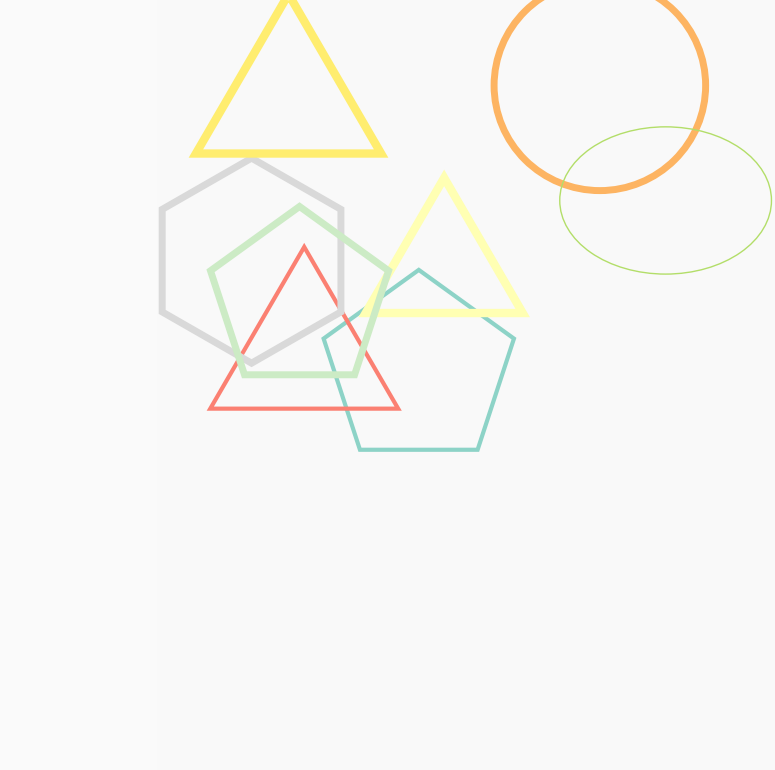[{"shape": "pentagon", "thickness": 1.5, "radius": 0.65, "center": [0.54, 0.52]}, {"shape": "triangle", "thickness": 3, "radius": 0.59, "center": [0.573, 0.652]}, {"shape": "triangle", "thickness": 1.5, "radius": 0.7, "center": [0.393, 0.539]}, {"shape": "circle", "thickness": 2.5, "radius": 0.68, "center": [0.774, 0.889]}, {"shape": "oval", "thickness": 0.5, "radius": 0.68, "center": [0.859, 0.74]}, {"shape": "hexagon", "thickness": 2.5, "radius": 0.67, "center": [0.325, 0.662]}, {"shape": "pentagon", "thickness": 2.5, "radius": 0.6, "center": [0.387, 0.611]}, {"shape": "triangle", "thickness": 3, "radius": 0.69, "center": [0.372, 0.87]}]